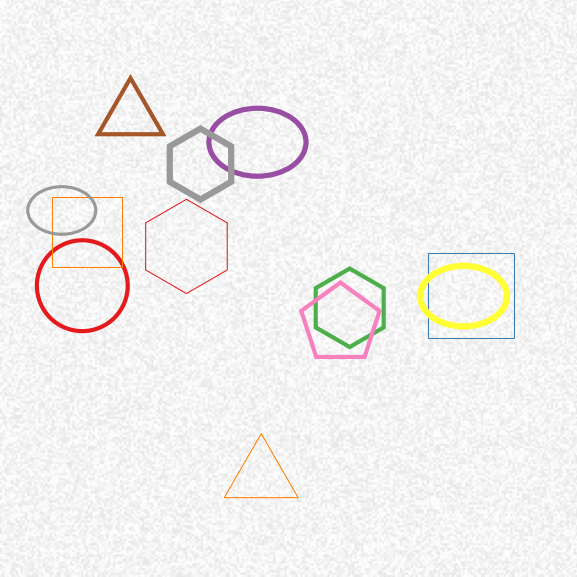[{"shape": "hexagon", "thickness": 0.5, "radius": 0.41, "center": [0.323, 0.572]}, {"shape": "circle", "thickness": 2, "radius": 0.39, "center": [0.143, 0.504]}, {"shape": "square", "thickness": 0.5, "radius": 0.37, "center": [0.816, 0.488]}, {"shape": "hexagon", "thickness": 2, "radius": 0.34, "center": [0.606, 0.466]}, {"shape": "oval", "thickness": 2.5, "radius": 0.42, "center": [0.446, 0.753]}, {"shape": "triangle", "thickness": 0.5, "radius": 0.37, "center": [0.452, 0.174]}, {"shape": "square", "thickness": 0.5, "radius": 0.3, "center": [0.15, 0.598]}, {"shape": "oval", "thickness": 3, "radius": 0.38, "center": [0.803, 0.486]}, {"shape": "triangle", "thickness": 2, "radius": 0.32, "center": [0.226, 0.799]}, {"shape": "pentagon", "thickness": 2, "radius": 0.36, "center": [0.589, 0.439]}, {"shape": "hexagon", "thickness": 3, "radius": 0.31, "center": [0.347, 0.715]}, {"shape": "oval", "thickness": 1.5, "radius": 0.29, "center": [0.107, 0.635]}]